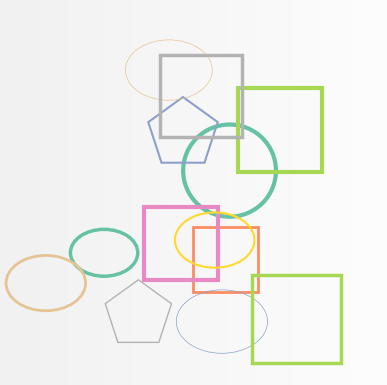[{"shape": "circle", "thickness": 3, "radius": 0.6, "center": [0.592, 0.557]}, {"shape": "oval", "thickness": 2.5, "radius": 0.43, "center": [0.269, 0.343]}, {"shape": "square", "thickness": 2, "radius": 0.42, "center": [0.582, 0.326]}, {"shape": "oval", "thickness": 0.5, "radius": 0.59, "center": [0.573, 0.165]}, {"shape": "pentagon", "thickness": 1.5, "radius": 0.47, "center": [0.472, 0.654]}, {"shape": "square", "thickness": 3, "radius": 0.48, "center": [0.467, 0.368]}, {"shape": "square", "thickness": 2.5, "radius": 0.57, "center": [0.765, 0.172]}, {"shape": "square", "thickness": 3, "radius": 0.54, "center": [0.723, 0.662]}, {"shape": "oval", "thickness": 1.5, "radius": 0.51, "center": [0.554, 0.376]}, {"shape": "oval", "thickness": 0.5, "radius": 0.56, "center": [0.436, 0.818]}, {"shape": "oval", "thickness": 2, "radius": 0.51, "center": [0.118, 0.265]}, {"shape": "square", "thickness": 2.5, "radius": 0.53, "center": [0.519, 0.75]}, {"shape": "pentagon", "thickness": 1, "radius": 0.45, "center": [0.357, 0.183]}]